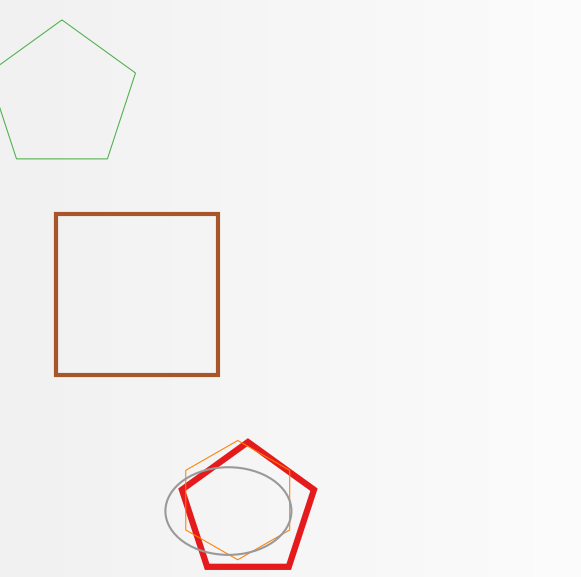[{"shape": "pentagon", "thickness": 3, "radius": 0.6, "center": [0.427, 0.114]}, {"shape": "pentagon", "thickness": 0.5, "radius": 0.67, "center": [0.107, 0.832]}, {"shape": "hexagon", "thickness": 0.5, "radius": 0.52, "center": [0.409, 0.133]}, {"shape": "square", "thickness": 2, "radius": 0.69, "center": [0.236, 0.489]}, {"shape": "oval", "thickness": 1, "radius": 0.54, "center": [0.393, 0.114]}]